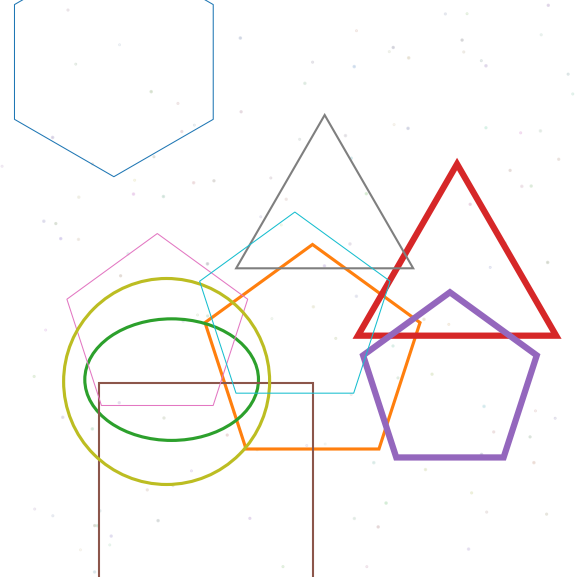[{"shape": "hexagon", "thickness": 0.5, "radius": 0.99, "center": [0.197, 0.892]}, {"shape": "pentagon", "thickness": 1.5, "radius": 0.98, "center": [0.541, 0.38]}, {"shape": "oval", "thickness": 1.5, "radius": 0.75, "center": [0.297, 0.342]}, {"shape": "triangle", "thickness": 3, "radius": 0.99, "center": [0.791, 0.517]}, {"shape": "pentagon", "thickness": 3, "radius": 0.79, "center": [0.779, 0.335]}, {"shape": "square", "thickness": 1, "radius": 0.93, "center": [0.356, 0.15]}, {"shape": "pentagon", "thickness": 0.5, "radius": 0.82, "center": [0.272, 0.43]}, {"shape": "triangle", "thickness": 1, "radius": 0.88, "center": [0.562, 0.623]}, {"shape": "circle", "thickness": 1.5, "radius": 0.89, "center": [0.289, 0.339]}, {"shape": "pentagon", "thickness": 0.5, "radius": 0.87, "center": [0.511, 0.459]}]